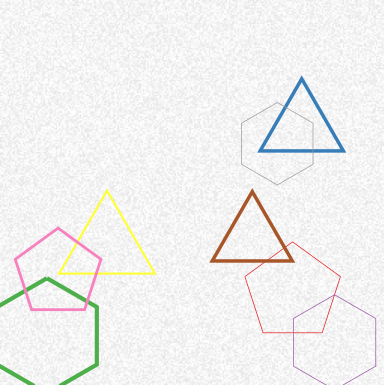[{"shape": "pentagon", "thickness": 0.5, "radius": 0.65, "center": [0.76, 0.241]}, {"shape": "triangle", "thickness": 2.5, "radius": 0.62, "center": [0.784, 0.67]}, {"shape": "hexagon", "thickness": 3, "radius": 0.75, "center": [0.122, 0.128]}, {"shape": "hexagon", "thickness": 0.5, "radius": 0.62, "center": [0.869, 0.111]}, {"shape": "triangle", "thickness": 1.5, "radius": 0.72, "center": [0.278, 0.361]}, {"shape": "triangle", "thickness": 2.5, "radius": 0.6, "center": [0.655, 0.382]}, {"shape": "pentagon", "thickness": 2, "radius": 0.59, "center": [0.151, 0.29]}, {"shape": "hexagon", "thickness": 0.5, "radius": 0.54, "center": [0.72, 0.627]}]